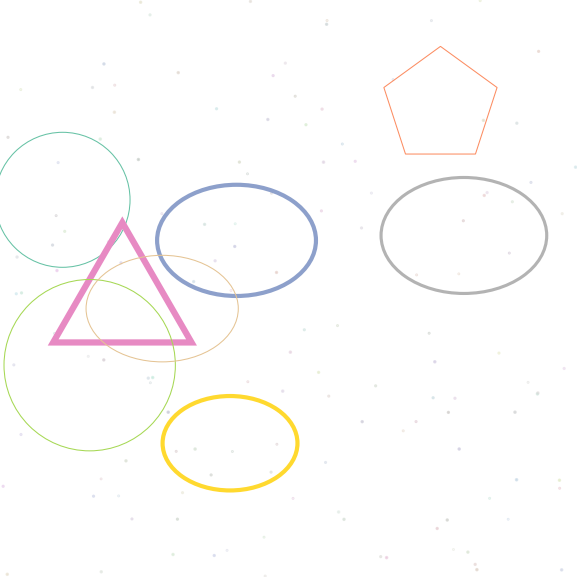[{"shape": "circle", "thickness": 0.5, "radius": 0.58, "center": [0.108, 0.653]}, {"shape": "pentagon", "thickness": 0.5, "radius": 0.52, "center": [0.763, 0.816]}, {"shape": "oval", "thickness": 2, "radius": 0.69, "center": [0.41, 0.583]}, {"shape": "triangle", "thickness": 3, "radius": 0.69, "center": [0.212, 0.475]}, {"shape": "circle", "thickness": 0.5, "radius": 0.74, "center": [0.155, 0.367]}, {"shape": "oval", "thickness": 2, "radius": 0.58, "center": [0.398, 0.232]}, {"shape": "oval", "thickness": 0.5, "radius": 0.66, "center": [0.281, 0.465]}, {"shape": "oval", "thickness": 1.5, "radius": 0.72, "center": [0.803, 0.591]}]